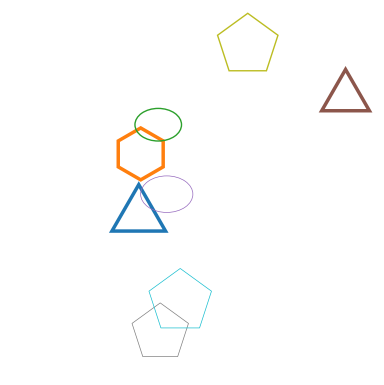[{"shape": "triangle", "thickness": 2.5, "radius": 0.4, "center": [0.36, 0.44]}, {"shape": "hexagon", "thickness": 2.5, "radius": 0.34, "center": [0.365, 0.6]}, {"shape": "oval", "thickness": 1, "radius": 0.3, "center": [0.411, 0.676]}, {"shape": "oval", "thickness": 0.5, "radius": 0.34, "center": [0.433, 0.496]}, {"shape": "triangle", "thickness": 2.5, "radius": 0.36, "center": [0.898, 0.748]}, {"shape": "pentagon", "thickness": 0.5, "radius": 0.39, "center": [0.416, 0.136]}, {"shape": "pentagon", "thickness": 1, "radius": 0.41, "center": [0.644, 0.883]}, {"shape": "pentagon", "thickness": 0.5, "radius": 0.43, "center": [0.468, 0.217]}]